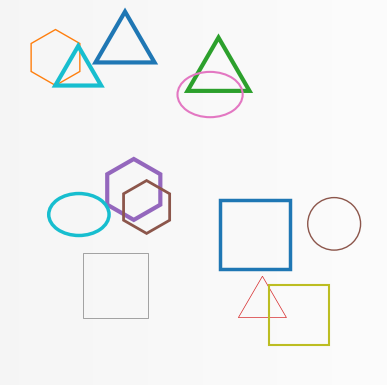[{"shape": "square", "thickness": 2.5, "radius": 0.45, "center": [0.658, 0.391]}, {"shape": "triangle", "thickness": 3, "radius": 0.44, "center": [0.323, 0.882]}, {"shape": "hexagon", "thickness": 1, "radius": 0.36, "center": [0.143, 0.851]}, {"shape": "triangle", "thickness": 3, "radius": 0.46, "center": [0.564, 0.81]}, {"shape": "triangle", "thickness": 0.5, "radius": 0.36, "center": [0.677, 0.211]}, {"shape": "hexagon", "thickness": 3, "radius": 0.4, "center": [0.345, 0.508]}, {"shape": "circle", "thickness": 1, "radius": 0.34, "center": [0.862, 0.419]}, {"shape": "hexagon", "thickness": 2, "radius": 0.34, "center": [0.378, 0.462]}, {"shape": "oval", "thickness": 1.5, "radius": 0.42, "center": [0.542, 0.754]}, {"shape": "square", "thickness": 0.5, "radius": 0.42, "center": [0.298, 0.259]}, {"shape": "square", "thickness": 1.5, "radius": 0.39, "center": [0.772, 0.182]}, {"shape": "oval", "thickness": 2.5, "radius": 0.39, "center": [0.204, 0.443]}, {"shape": "triangle", "thickness": 3, "radius": 0.34, "center": [0.202, 0.812]}]